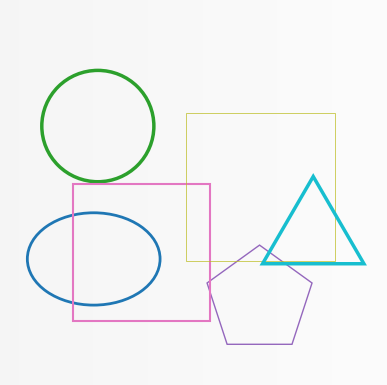[{"shape": "oval", "thickness": 2, "radius": 0.86, "center": [0.242, 0.327]}, {"shape": "circle", "thickness": 2.5, "radius": 0.72, "center": [0.252, 0.673]}, {"shape": "pentagon", "thickness": 1, "radius": 0.71, "center": [0.67, 0.221]}, {"shape": "square", "thickness": 1.5, "radius": 0.89, "center": [0.365, 0.345]}, {"shape": "square", "thickness": 0.5, "radius": 0.96, "center": [0.671, 0.514]}, {"shape": "triangle", "thickness": 2.5, "radius": 0.76, "center": [0.808, 0.39]}]